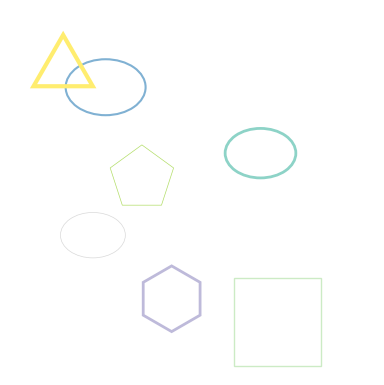[{"shape": "oval", "thickness": 2, "radius": 0.46, "center": [0.677, 0.602]}, {"shape": "hexagon", "thickness": 2, "radius": 0.43, "center": [0.446, 0.224]}, {"shape": "oval", "thickness": 1.5, "radius": 0.52, "center": [0.274, 0.773]}, {"shape": "pentagon", "thickness": 0.5, "radius": 0.43, "center": [0.369, 0.537]}, {"shape": "oval", "thickness": 0.5, "radius": 0.42, "center": [0.241, 0.389]}, {"shape": "square", "thickness": 1, "radius": 0.57, "center": [0.721, 0.164]}, {"shape": "triangle", "thickness": 3, "radius": 0.44, "center": [0.164, 0.82]}]